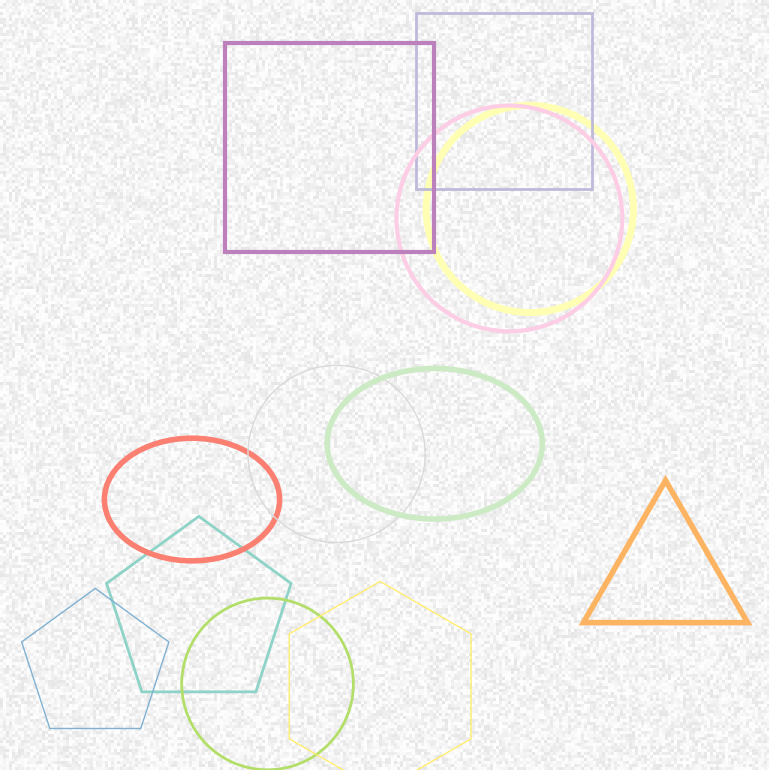[{"shape": "pentagon", "thickness": 1, "radius": 0.63, "center": [0.258, 0.203]}, {"shape": "circle", "thickness": 2.5, "radius": 0.67, "center": [0.688, 0.729]}, {"shape": "square", "thickness": 1, "radius": 0.57, "center": [0.654, 0.869]}, {"shape": "oval", "thickness": 2, "radius": 0.57, "center": [0.249, 0.351]}, {"shape": "pentagon", "thickness": 0.5, "radius": 0.5, "center": [0.124, 0.135]}, {"shape": "triangle", "thickness": 2, "radius": 0.62, "center": [0.864, 0.253]}, {"shape": "circle", "thickness": 1, "radius": 0.56, "center": [0.347, 0.112]}, {"shape": "circle", "thickness": 1.5, "radius": 0.73, "center": [0.662, 0.716]}, {"shape": "circle", "thickness": 0.5, "radius": 0.58, "center": [0.437, 0.41]}, {"shape": "square", "thickness": 1.5, "radius": 0.68, "center": [0.428, 0.808]}, {"shape": "oval", "thickness": 2, "radius": 0.7, "center": [0.565, 0.424]}, {"shape": "hexagon", "thickness": 0.5, "radius": 0.68, "center": [0.494, 0.109]}]